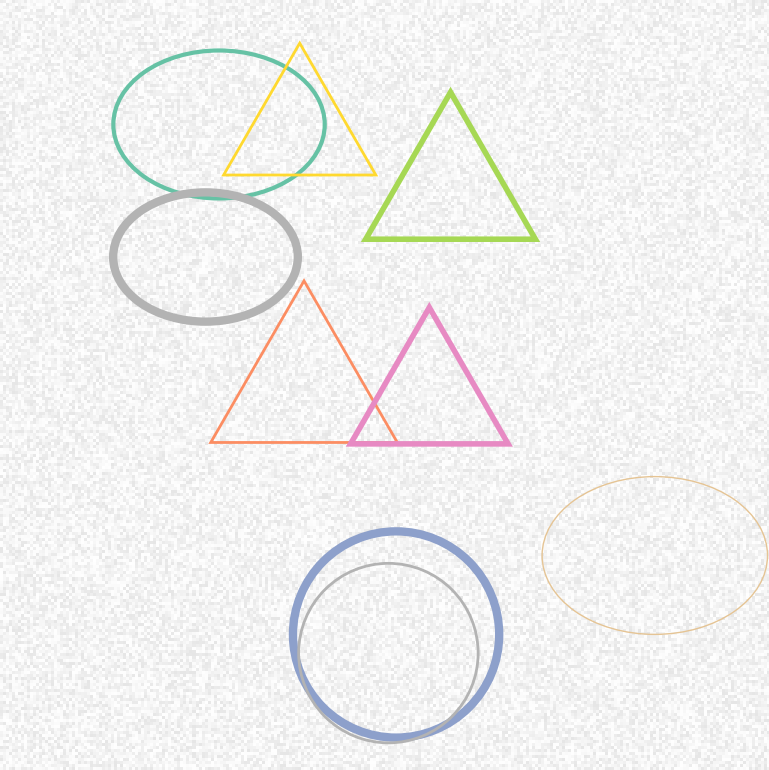[{"shape": "oval", "thickness": 1.5, "radius": 0.69, "center": [0.284, 0.838]}, {"shape": "triangle", "thickness": 1, "radius": 0.7, "center": [0.395, 0.495]}, {"shape": "circle", "thickness": 3, "radius": 0.67, "center": [0.514, 0.176]}, {"shape": "triangle", "thickness": 2, "radius": 0.59, "center": [0.558, 0.483]}, {"shape": "triangle", "thickness": 2, "radius": 0.64, "center": [0.585, 0.753]}, {"shape": "triangle", "thickness": 1, "radius": 0.57, "center": [0.389, 0.83]}, {"shape": "oval", "thickness": 0.5, "radius": 0.73, "center": [0.85, 0.279]}, {"shape": "circle", "thickness": 1, "radius": 0.58, "center": [0.504, 0.152]}, {"shape": "oval", "thickness": 3, "radius": 0.6, "center": [0.267, 0.666]}]